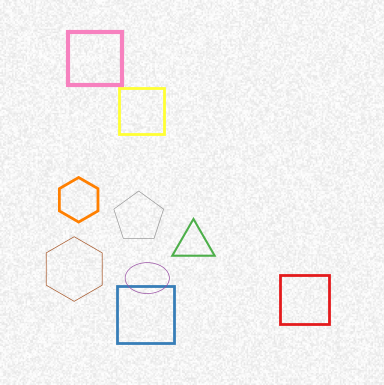[{"shape": "square", "thickness": 2, "radius": 0.32, "center": [0.791, 0.222]}, {"shape": "square", "thickness": 2, "radius": 0.37, "center": [0.377, 0.182]}, {"shape": "triangle", "thickness": 1.5, "radius": 0.32, "center": [0.503, 0.368]}, {"shape": "oval", "thickness": 0.5, "radius": 0.29, "center": [0.382, 0.278]}, {"shape": "hexagon", "thickness": 2, "radius": 0.29, "center": [0.204, 0.481]}, {"shape": "square", "thickness": 2, "radius": 0.3, "center": [0.367, 0.712]}, {"shape": "hexagon", "thickness": 0.5, "radius": 0.42, "center": [0.193, 0.301]}, {"shape": "square", "thickness": 3, "radius": 0.35, "center": [0.247, 0.848]}, {"shape": "pentagon", "thickness": 0.5, "radius": 0.34, "center": [0.36, 0.436]}]